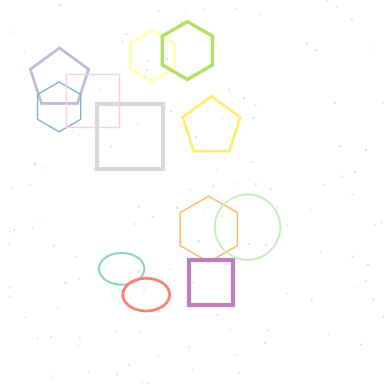[{"shape": "oval", "thickness": 1.5, "radius": 0.29, "center": [0.316, 0.302]}, {"shape": "hexagon", "thickness": 2, "radius": 0.33, "center": [0.396, 0.855]}, {"shape": "pentagon", "thickness": 2, "radius": 0.4, "center": [0.154, 0.796]}, {"shape": "oval", "thickness": 2, "radius": 0.3, "center": [0.38, 0.235]}, {"shape": "hexagon", "thickness": 1, "radius": 0.32, "center": [0.154, 0.722]}, {"shape": "hexagon", "thickness": 1, "radius": 0.43, "center": [0.542, 0.405]}, {"shape": "hexagon", "thickness": 2.5, "radius": 0.38, "center": [0.487, 0.869]}, {"shape": "square", "thickness": 1, "radius": 0.35, "center": [0.241, 0.738]}, {"shape": "square", "thickness": 3, "radius": 0.42, "center": [0.338, 0.646]}, {"shape": "square", "thickness": 3, "radius": 0.29, "center": [0.548, 0.267]}, {"shape": "circle", "thickness": 1.5, "radius": 0.43, "center": [0.643, 0.41]}, {"shape": "pentagon", "thickness": 2, "radius": 0.39, "center": [0.549, 0.671]}]